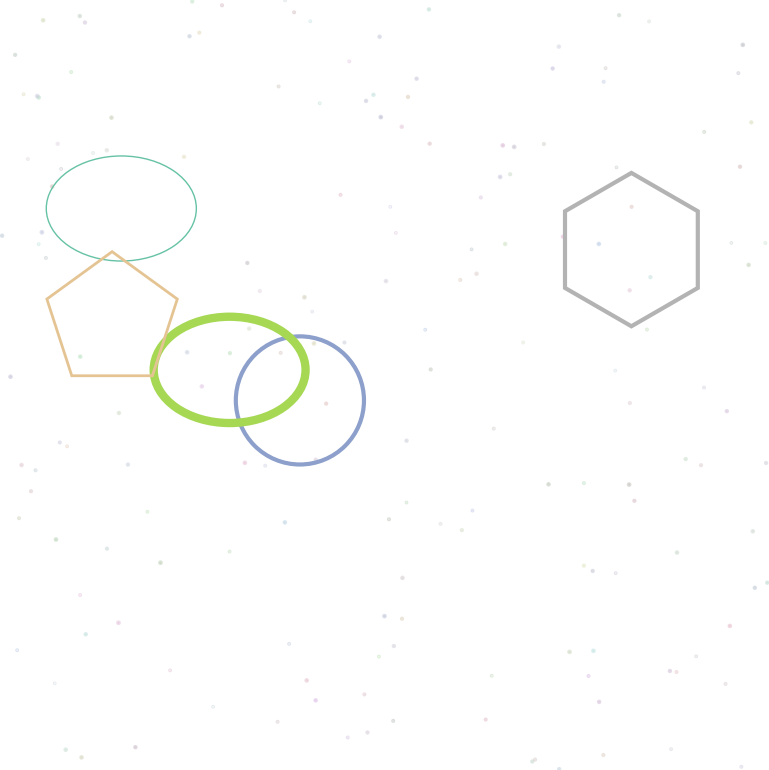[{"shape": "oval", "thickness": 0.5, "radius": 0.49, "center": [0.158, 0.729]}, {"shape": "circle", "thickness": 1.5, "radius": 0.42, "center": [0.389, 0.48]}, {"shape": "oval", "thickness": 3, "radius": 0.49, "center": [0.298, 0.52]}, {"shape": "pentagon", "thickness": 1, "radius": 0.45, "center": [0.146, 0.584]}, {"shape": "hexagon", "thickness": 1.5, "radius": 0.5, "center": [0.82, 0.676]}]